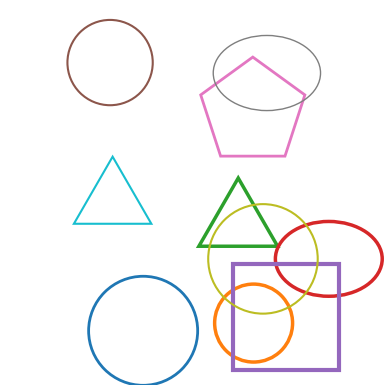[{"shape": "circle", "thickness": 2, "radius": 0.71, "center": [0.372, 0.141]}, {"shape": "circle", "thickness": 2.5, "radius": 0.51, "center": [0.659, 0.161]}, {"shape": "triangle", "thickness": 2.5, "radius": 0.59, "center": [0.619, 0.419]}, {"shape": "oval", "thickness": 2.5, "radius": 0.69, "center": [0.854, 0.328]}, {"shape": "square", "thickness": 3, "radius": 0.69, "center": [0.743, 0.177]}, {"shape": "circle", "thickness": 1.5, "radius": 0.55, "center": [0.286, 0.837]}, {"shape": "pentagon", "thickness": 2, "radius": 0.71, "center": [0.657, 0.71]}, {"shape": "oval", "thickness": 1, "radius": 0.7, "center": [0.693, 0.81]}, {"shape": "circle", "thickness": 1.5, "radius": 0.71, "center": [0.683, 0.328]}, {"shape": "triangle", "thickness": 1.5, "radius": 0.58, "center": [0.293, 0.477]}]